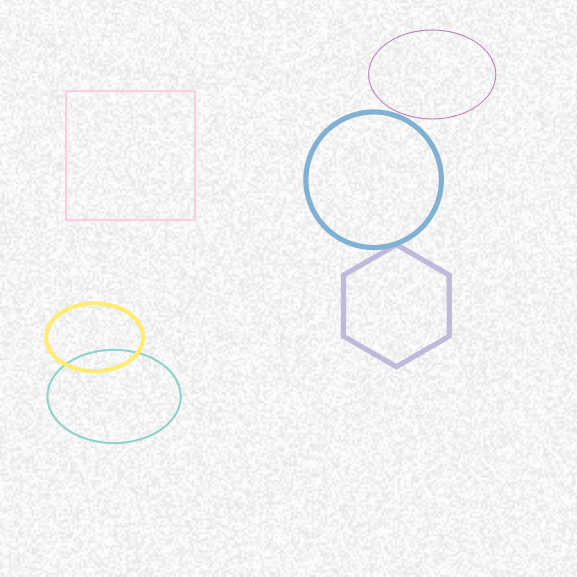[{"shape": "oval", "thickness": 1, "radius": 0.58, "center": [0.197, 0.313]}, {"shape": "hexagon", "thickness": 2.5, "radius": 0.53, "center": [0.686, 0.47]}, {"shape": "circle", "thickness": 2.5, "radius": 0.59, "center": [0.647, 0.688]}, {"shape": "square", "thickness": 1, "radius": 0.56, "center": [0.226, 0.73]}, {"shape": "oval", "thickness": 0.5, "radius": 0.55, "center": [0.748, 0.87]}, {"shape": "oval", "thickness": 2, "radius": 0.42, "center": [0.164, 0.415]}]